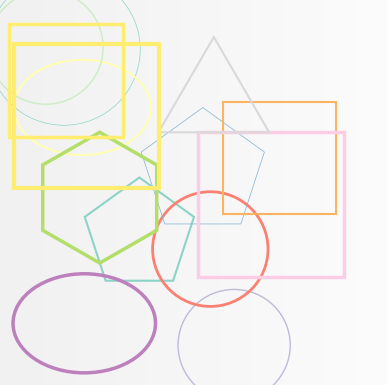[{"shape": "circle", "thickness": 0.5, "radius": 0.99, "center": [0.165, 0.872]}, {"shape": "pentagon", "thickness": 1.5, "radius": 0.74, "center": [0.36, 0.391]}, {"shape": "oval", "thickness": 1.5, "radius": 0.88, "center": [0.212, 0.721]}, {"shape": "circle", "thickness": 1, "radius": 0.72, "center": [0.604, 0.103]}, {"shape": "circle", "thickness": 2, "radius": 0.74, "center": [0.543, 0.353]}, {"shape": "pentagon", "thickness": 0.5, "radius": 0.84, "center": [0.523, 0.553]}, {"shape": "square", "thickness": 1.5, "radius": 0.73, "center": [0.721, 0.589]}, {"shape": "hexagon", "thickness": 2.5, "radius": 0.85, "center": [0.257, 0.487]}, {"shape": "square", "thickness": 2.5, "radius": 0.94, "center": [0.7, 0.468]}, {"shape": "triangle", "thickness": 1.5, "radius": 0.82, "center": [0.552, 0.739]}, {"shape": "oval", "thickness": 2.5, "radius": 0.92, "center": [0.217, 0.16]}, {"shape": "circle", "thickness": 1, "radius": 0.74, "center": [0.118, 0.877]}, {"shape": "square", "thickness": 3, "radius": 0.94, "center": [0.223, 0.699]}, {"shape": "square", "thickness": 2.5, "radius": 0.73, "center": [0.17, 0.79]}]